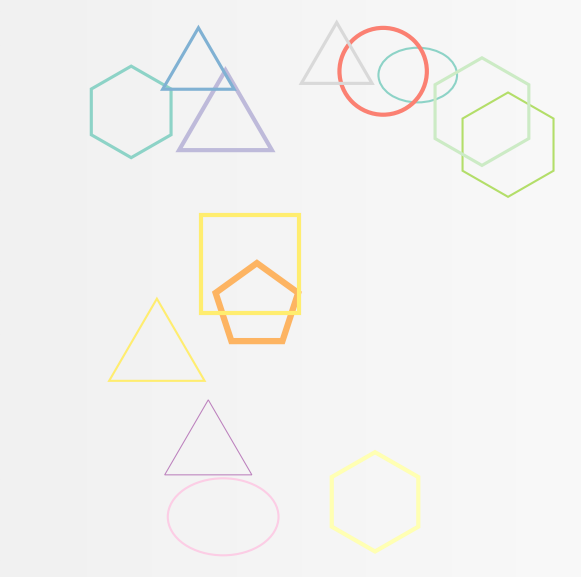[{"shape": "oval", "thickness": 1, "radius": 0.34, "center": [0.719, 0.869]}, {"shape": "hexagon", "thickness": 1.5, "radius": 0.4, "center": [0.226, 0.805]}, {"shape": "hexagon", "thickness": 2, "radius": 0.43, "center": [0.645, 0.13]}, {"shape": "triangle", "thickness": 2, "radius": 0.46, "center": [0.388, 0.785]}, {"shape": "circle", "thickness": 2, "radius": 0.38, "center": [0.659, 0.876]}, {"shape": "triangle", "thickness": 1.5, "radius": 0.35, "center": [0.341, 0.88]}, {"shape": "pentagon", "thickness": 3, "radius": 0.37, "center": [0.442, 0.469]}, {"shape": "hexagon", "thickness": 1, "radius": 0.45, "center": [0.874, 0.749]}, {"shape": "oval", "thickness": 1, "radius": 0.48, "center": [0.384, 0.104]}, {"shape": "triangle", "thickness": 1.5, "radius": 0.35, "center": [0.579, 0.89]}, {"shape": "triangle", "thickness": 0.5, "radius": 0.43, "center": [0.358, 0.22]}, {"shape": "hexagon", "thickness": 1.5, "radius": 0.47, "center": [0.829, 0.806]}, {"shape": "square", "thickness": 2, "radius": 0.42, "center": [0.429, 0.542]}, {"shape": "triangle", "thickness": 1, "radius": 0.47, "center": [0.27, 0.387]}]